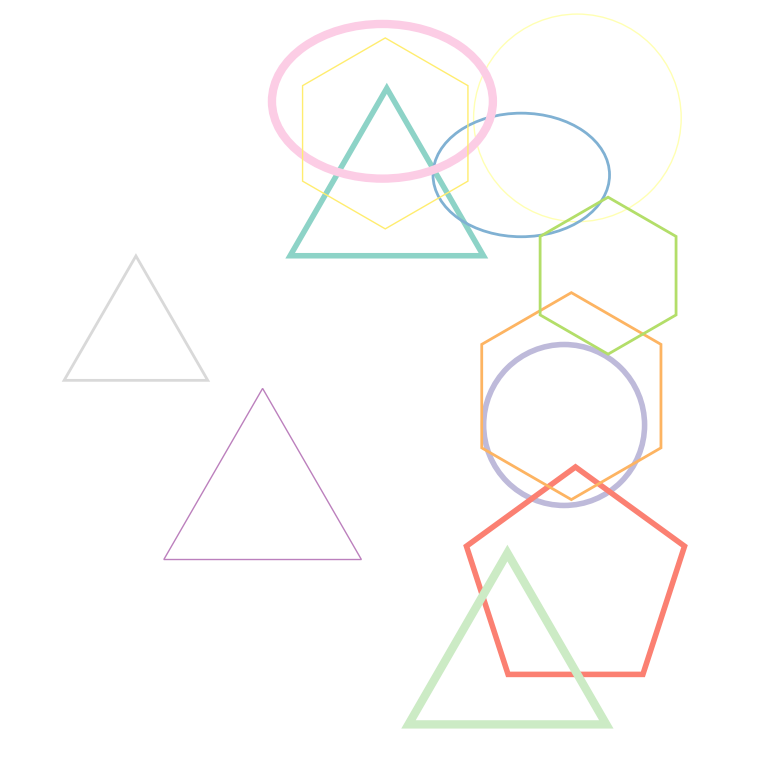[{"shape": "triangle", "thickness": 2, "radius": 0.72, "center": [0.502, 0.74]}, {"shape": "circle", "thickness": 0.5, "radius": 0.67, "center": [0.75, 0.847]}, {"shape": "circle", "thickness": 2, "radius": 0.52, "center": [0.733, 0.448]}, {"shape": "pentagon", "thickness": 2, "radius": 0.74, "center": [0.747, 0.245]}, {"shape": "oval", "thickness": 1, "radius": 0.57, "center": [0.677, 0.773]}, {"shape": "hexagon", "thickness": 1, "radius": 0.67, "center": [0.742, 0.486]}, {"shape": "hexagon", "thickness": 1, "radius": 0.51, "center": [0.79, 0.642]}, {"shape": "oval", "thickness": 3, "radius": 0.72, "center": [0.497, 0.868]}, {"shape": "triangle", "thickness": 1, "radius": 0.54, "center": [0.177, 0.56]}, {"shape": "triangle", "thickness": 0.5, "radius": 0.74, "center": [0.341, 0.347]}, {"shape": "triangle", "thickness": 3, "radius": 0.74, "center": [0.659, 0.133]}, {"shape": "hexagon", "thickness": 0.5, "radius": 0.62, "center": [0.5, 0.827]}]